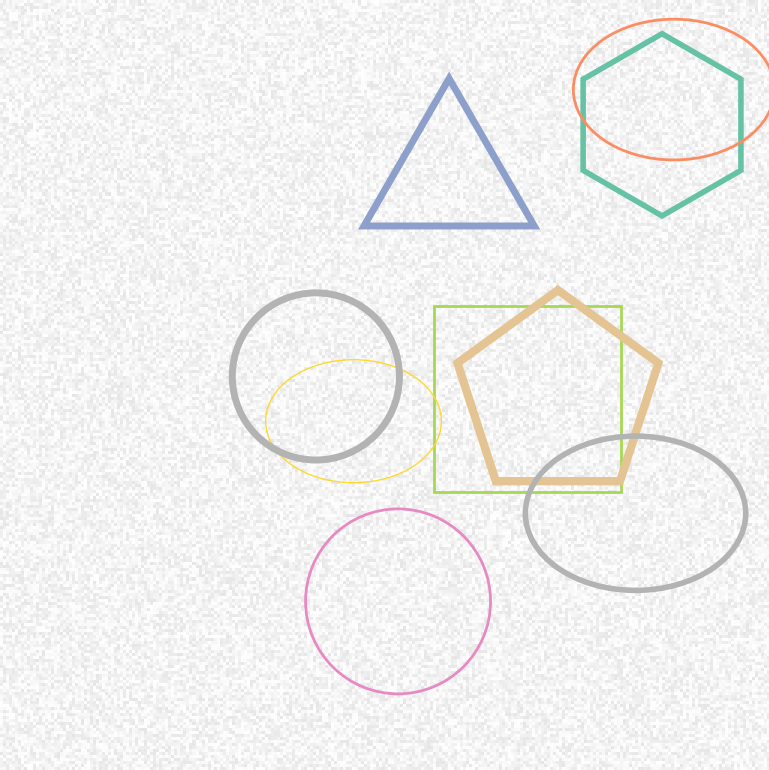[{"shape": "hexagon", "thickness": 2, "radius": 0.59, "center": [0.86, 0.838]}, {"shape": "oval", "thickness": 1, "radius": 0.65, "center": [0.875, 0.884]}, {"shape": "triangle", "thickness": 2.5, "radius": 0.64, "center": [0.583, 0.77]}, {"shape": "circle", "thickness": 1, "radius": 0.6, "center": [0.517, 0.219]}, {"shape": "square", "thickness": 1, "radius": 0.61, "center": [0.685, 0.482]}, {"shape": "oval", "thickness": 0.5, "radius": 0.57, "center": [0.459, 0.453]}, {"shape": "pentagon", "thickness": 3, "radius": 0.69, "center": [0.725, 0.486]}, {"shape": "oval", "thickness": 2, "radius": 0.72, "center": [0.825, 0.333]}, {"shape": "circle", "thickness": 2.5, "radius": 0.54, "center": [0.41, 0.511]}]